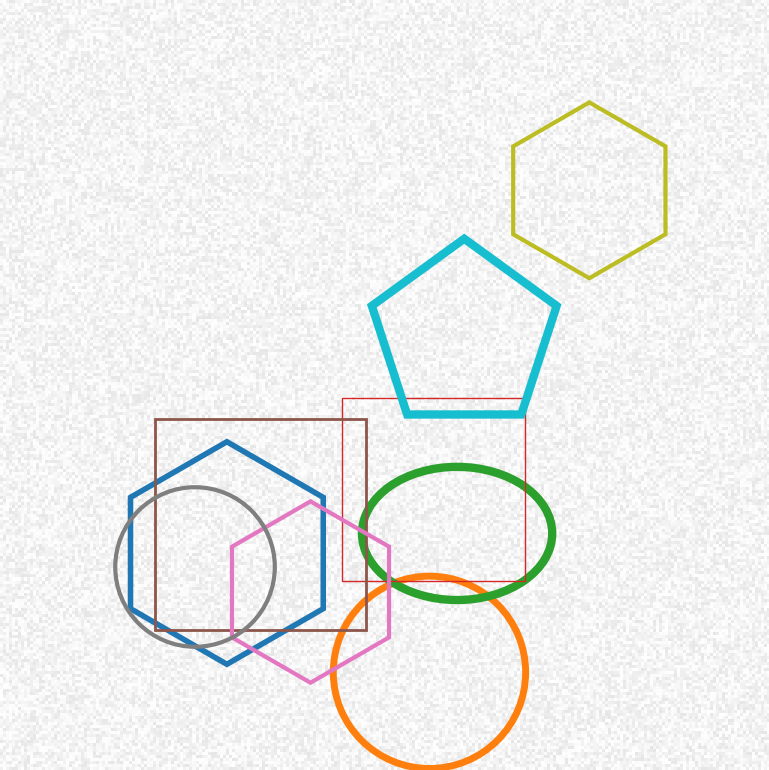[{"shape": "hexagon", "thickness": 2, "radius": 0.72, "center": [0.295, 0.282]}, {"shape": "circle", "thickness": 2.5, "radius": 0.62, "center": [0.558, 0.127]}, {"shape": "oval", "thickness": 3, "radius": 0.62, "center": [0.594, 0.307]}, {"shape": "square", "thickness": 0.5, "radius": 0.59, "center": [0.563, 0.365]}, {"shape": "square", "thickness": 1, "radius": 0.68, "center": [0.338, 0.319]}, {"shape": "hexagon", "thickness": 1.5, "radius": 0.59, "center": [0.403, 0.231]}, {"shape": "circle", "thickness": 1.5, "radius": 0.52, "center": [0.253, 0.264]}, {"shape": "hexagon", "thickness": 1.5, "radius": 0.57, "center": [0.765, 0.753]}, {"shape": "pentagon", "thickness": 3, "radius": 0.63, "center": [0.603, 0.564]}]